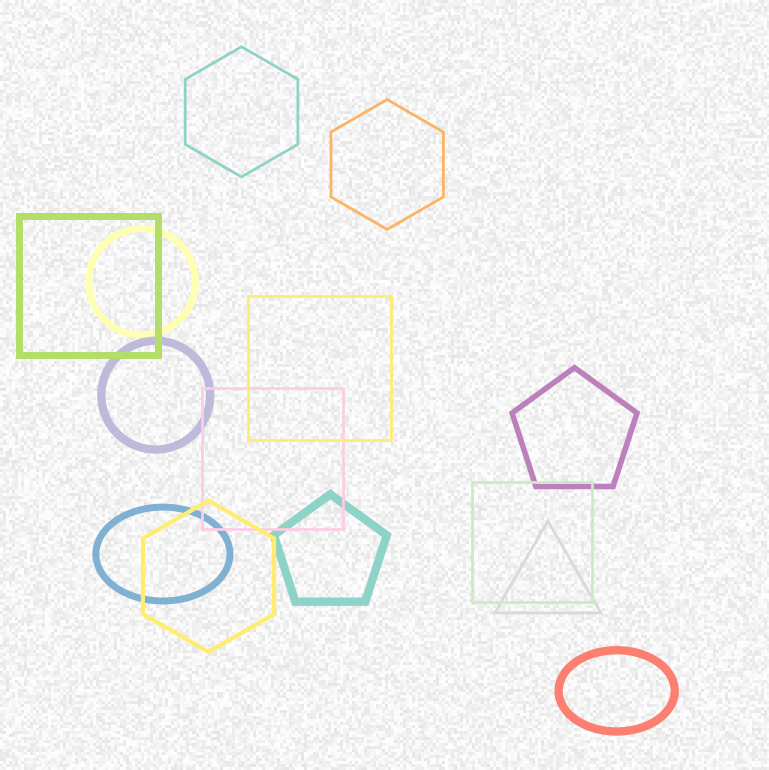[{"shape": "pentagon", "thickness": 3, "radius": 0.39, "center": [0.429, 0.281]}, {"shape": "hexagon", "thickness": 1, "radius": 0.42, "center": [0.314, 0.855]}, {"shape": "circle", "thickness": 2.5, "radius": 0.35, "center": [0.184, 0.634]}, {"shape": "circle", "thickness": 3, "radius": 0.35, "center": [0.202, 0.487]}, {"shape": "oval", "thickness": 3, "radius": 0.38, "center": [0.801, 0.103]}, {"shape": "oval", "thickness": 2.5, "radius": 0.44, "center": [0.212, 0.28]}, {"shape": "hexagon", "thickness": 1, "radius": 0.42, "center": [0.503, 0.786]}, {"shape": "square", "thickness": 2.5, "radius": 0.45, "center": [0.115, 0.629]}, {"shape": "square", "thickness": 1, "radius": 0.46, "center": [0.354, 0.405]}, {"shape": "triangle", "thickness": 1, "radius": 0.4, "center": [0.712, 0.244]}, {"shape": "pentagon", "thickness": 2, "radius": 0.43, "center": [0.746, 0.437]}, {"shape": "square", "thickness": 1, "radius": 0.39, "center": [0.69, 0.296]}, {"shape": "hexagon", "thickness": 1.5, "radius": 0.49, "center": [0.271, 0.252]}, {"shape": "square", "thickness": 1, "radius": 0.47, "center": [0.415, 0.522]}]